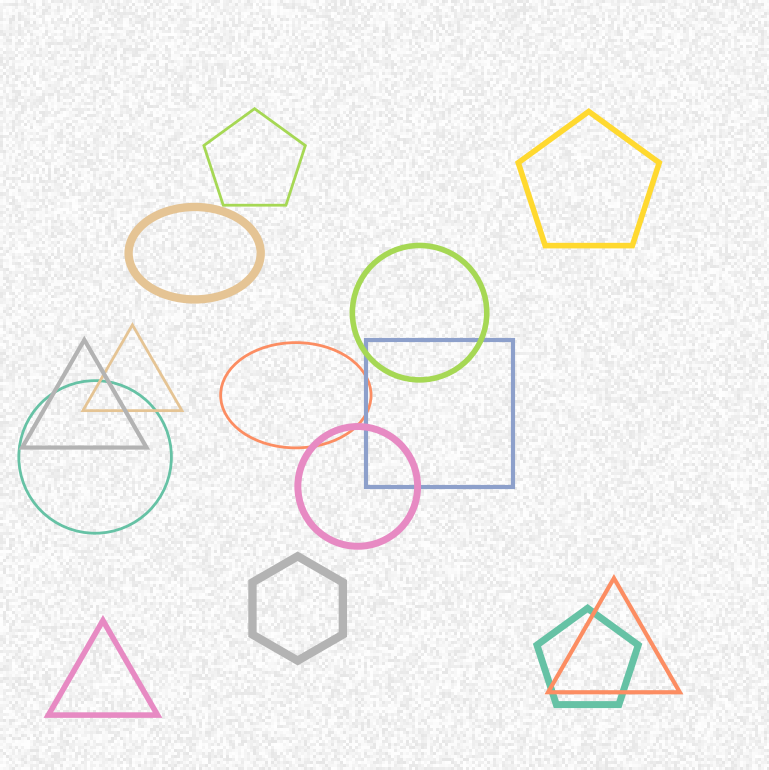[{"shape": "circle", "thickness": 1, "radius": 0.5, "center": [0.124, 0.407]}, {"shape": "pentagon", "thickness": 2.5, "radius": 0.35, "center": [0.763, 0.141]}, {"shape": "oval", "thickness": 1, "radius": 0.49, "center": [0.384, 0.487]}, {"shape": "triangle", "thickness": 1.5, "radius": 0.49, "center": [0.797, 0.15]}, {"shape": "square", "thickness": 1.5, "radius": 0.48, "center": [0.57, 0.463]}, {"shape": "circle", "thickness": 2.5, "radius": 0.39, "center": [0.465, 0.368]}, {"shape": "triangle", "thickness": 2, "radius": 0.41, "center": [0.134, 0.112]}, {"shape": "circle", "thickness": 2, "radius": 0.44, "center": [0.545, 0.594]}, {"shape": "pentagon", "thickness": 1, "radius": 0.35, "center": [0.331, 0.79]}, {"shape": "pentagon", "thickness": 2, "radius": 0.48, "center": [0.765, 0.759]}, {"shape": "triangle", "thickness": 1, "radius": 0.37, "center": [0.172, 0.504]}, {"shape": "oval", "thickness": 3, "radius": 0.43, "center": [0.253, 0.671]}, {"shape": "hexagon", "thickness": 3, "radius": 0.34, "center": [0.387, 0.21]}, {"shape": "triangle", "thickness": 1.5, "radius": 0.47, "center": [0.11, 0.465]}]